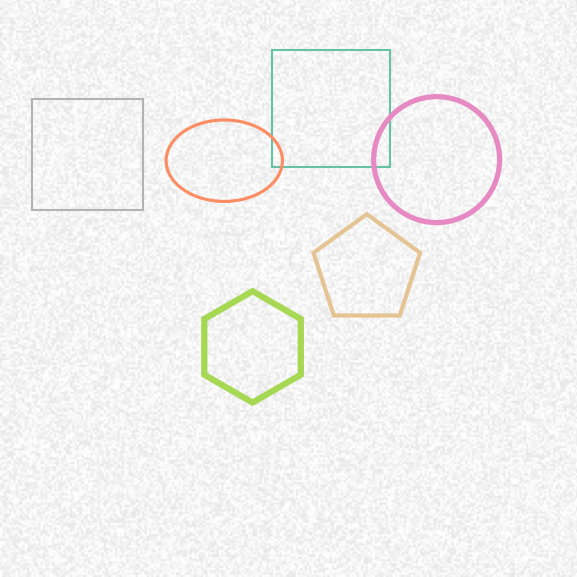[{"shape": "square", "thickness": 1, "radius": 0.51, "center": [0.573, 0.811]}, {"shape": "oval", "thickness": 1.5, "radius": 0.5, "center": [0.388, 0.721]}, {"shape": "circle", "thickness": 2.5, "radius": 0.55, "center": [0.756, 0.723]}, {"shape": "hexagon", "thickness": 3, "radius": 0.48, "center": [0.437, 0.399]}, {"shape": "pentagon", "thickness": 2, "radius": 0.49, "center": [0.635, 0.531]}, {"shape": "square", "thickness": 1, "radius": 0.48, "center": [0.151, 0.732]}]